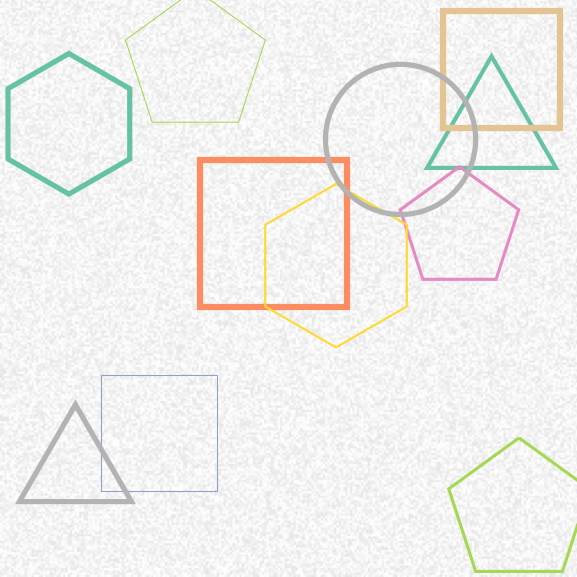[{"shape": "triangle", "thickness": 2, "radius": 0.64, "center": [0.851, 0.773]}, {"shape": "hexagon", "thickness": 2.5, "radius": 0.61, "center": [0.119, 0.785]}, {"shape": "square", "thickness": 3, "radius": 0.64, "center": [0.474, 0.595]}, {"shape": "square", "thickness": 0.5, "radius": 0.5, "center": [0.276, 0.249]}, {"shape": "pentagon", "thickness": 1.5, "radius": 0.54, "center": [0.796, 0.603]}, {"shape": "pentagon", "thickness": 1.5, "radius": 0.64, "center": [0.899, 0.113]}, {"shape": "pentagon", "thickness": 0.5, "radius": 0.64, "center": [0.338, 0.89]}, {"shape": "hexagon", "thickness": 1, "radius": 0.71, "center": [0.582, 0.539]}, {"shape": "square", "thickness": 3, "radius": 0.5, "center": [0.869, 0.879]}, {"shape": "triangle", "thickness": 2.5, "radius": 0.56, "center": [0.131, 0.187]}, {"shape": "circle", "thickness": 2.5, "radius": 0.65, "center": [0.694, 0.758]}]